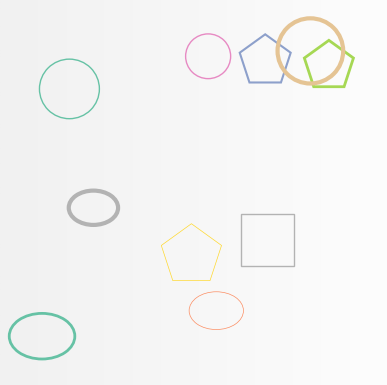[{"shape": "oval", "thickness": 2, "radius": 0.42, "center": [0.108, 0.127]}, {"shape": "circle", "thickness": 1, "radius": 0.39, "center": [0.179, 0.769]}, {"shape": "oval", "thickness": 0.5, "radius": 0.35, "center": [0.558, 0.193]}, {"shape": "pentagon", "thickness": 1.5, "radius": 0.35, "center": [0.684, 0.842]}, {"shape": "circle", "thickness": 1, "radius": 0.29, "center": [0.537, 0.854]}, {"shape": "pentagon", "thickness": 2, "radius": 0.33, "center": [0.849, 0.829]}, {"shape": "pentagon", "thickness": 0.5, "radius": 0.41, "center": [0.494, 0.337]}, {"shape": "circle", "thickness": 3, "radius": 0.42, "center": [0.801, 0.868]}, {"shape": "square", "thickness": 1, "radius": 0.34, "center": [0.69, 0.376]}, {"shape": "oval", "thickness": 3, "radius": 0.32, "center": [0.241, 0.46]}]